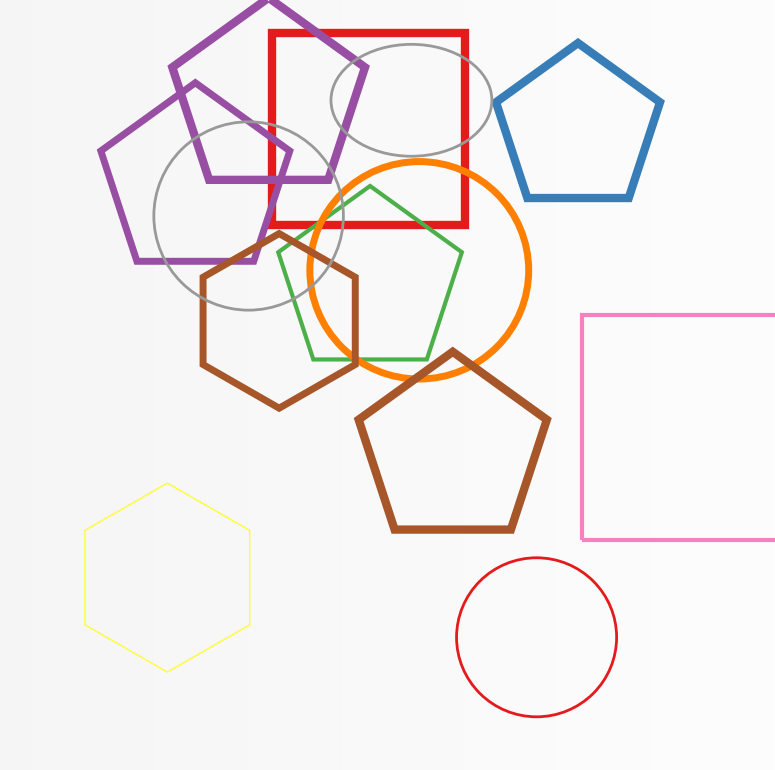[{"shape": "circle", "thickness": 1, "radius": 0.52, "center": [0.692, 0.172]}, {"shape": "square", "thickness": 3, "radius": 0.62, "center": [0.475, 0.832]}, {"shape": "pentagon", "thickness": 3, "radius": 0.56, "center": [0.746, 0.833]}, {"shape": "pentagon", "thickness": 1.5, "radius": 0.62, "center": [0.477, 0.634]}, {"shape": "pentagon", "thickness": 3, "radius": 0.65, "center": [0.347, 0.872]}, {"shape": "pentagon", "thickness": 2.5, "radius": 0.64, "center": [0.252, 0.764]}, {"shape": "circle", "thickness": 2.5, "radius": 0.71, "center": [0.541, 0.649]}, {"shape": "hexagon", "thickness": 0.5, "radius": 0.61, "center": [0.216, 0.25]}, {"shape": "pentagon", "thickness": 3, "radius": 0.64, "center": [0.584, 0.416]}, {"shape": "hexagon", "thickness": 2.5, "radius": 0.57, "center": [0.36, 0.583]}, {"shape": "square", "thickness": 1.5, "radius": 0.73, "center": [0.897, 0.445]}, {"shape": "circle", "thickness": 1, "radius": 0.61, "center": [0.321, 0.72]}, {"shape": "oval", "thickness": 1, "radius": 0.52, "center": [0.531, 0.87]}]